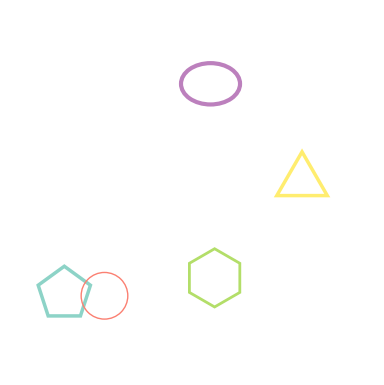[{"shape": "pentagon", "thickness": 2.5, "radius": 0.36, "center": [0.167, 0.237]}, {"shape": "circle", "thickness": 1, "radius": 0.3, "center": [0.271, 0.232]}, {"shape": "hexagon", "thickness": 2, "radius": 0.38, "center": [0.557, 0.278]}, {"shape": "oval", "thickness": 3, "radius": 0.38, "center": [0.547, 0.782]}, {"shape": "triangle", "thickness": 2.5, "radius": 0.38, "center": [0.785, 0.53]}]